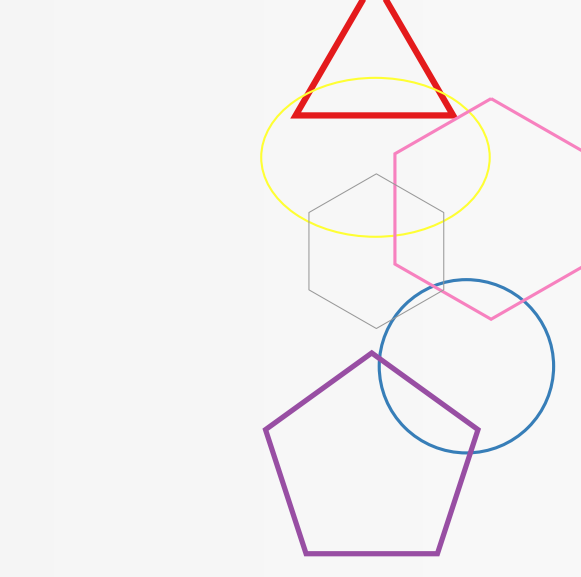[{"shape": "triangle", "thickness": 3, "radius": 0.78, "center": [0.644, 0.877]}, {"shape": "circle", "thickness": 1.5, "radius": 0.75, "center": [0.802, 0.365]}, {"shape": "pentagon", "thickness": 2.5, "radius": 0.96, "center": [0.64, 0.196]}, {"shape": "oval", "thickness": 1, "radius": 0.98, "center": [0.646, 0.727]}, {"shape": "hexagon", "thickness": 1.5, "radius": 0.96, "center": [0.845, 0.637]}, {"shape": "hexagon", "thickness": 0.5, "radius": 0.67, "center": [0.647, 0.564]}]